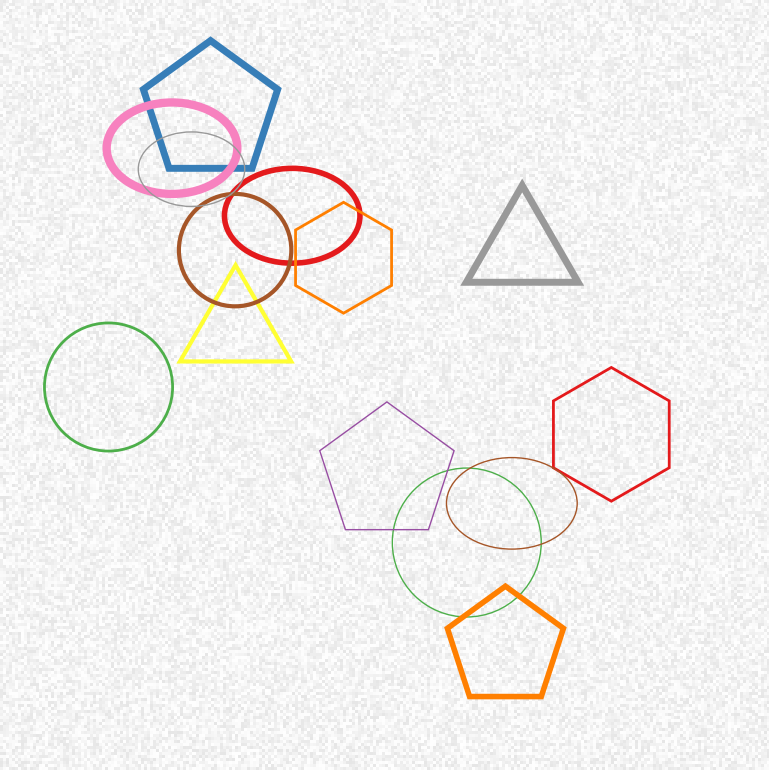[{"shape": "oval", "thickness": 2, "radius": 0.44, "center": [0.379, 0.72]}, {"shape": "hexagon", "thickness": 1, "radius": 0.43, "center": [0.794, 0.436]}, {"shape": "pentagon", "thickness": 2.5, "radius": 0.46, "center": [0.273, 0.856]}, {"shape": "circle", "thickness": 1, "radius": 0.42, "center": [0.141, 0.497]}, {"shape": "circle", "thickness": 0.5, "radius": 0.48, "center": [0.606, 0.295]}, {"shape": "pentagon", "thickness": 0.5, "radius": 0.46, "center": [0.502, 0.386]}, {"shape": "hexagon", "thickness": 1, "radius": 0.36, "center": [0.446, 0.665]}, {"shape": "pentagon", "thickness": 2, "radius": 0.4, "center": [0.656, 0.159]}, {"shape": "triangle", "thickness": 1.5, "radius": 0.42, "center": [0.306, 0.572]}, {"shape": "oval", "thickness": 0.5, "radius": 0.42, "center": [0.665, 0.346]}, {"shape": "circle", "thickness": 1.5, "radius": 0.36, "center": [0.305, 0.675]}, {"shape": "oval", "thickness": 3, "radius": 0.42, "center": [0.223, 0.808]}, {"shape": "oval", "thickness": 0.5, "radius": 0.35, "center": [0.249, 0.78]}, {"shape": "triangle", "thickness": 2.5, "radius": 0.42, "center": [0.678, 0.675]}]